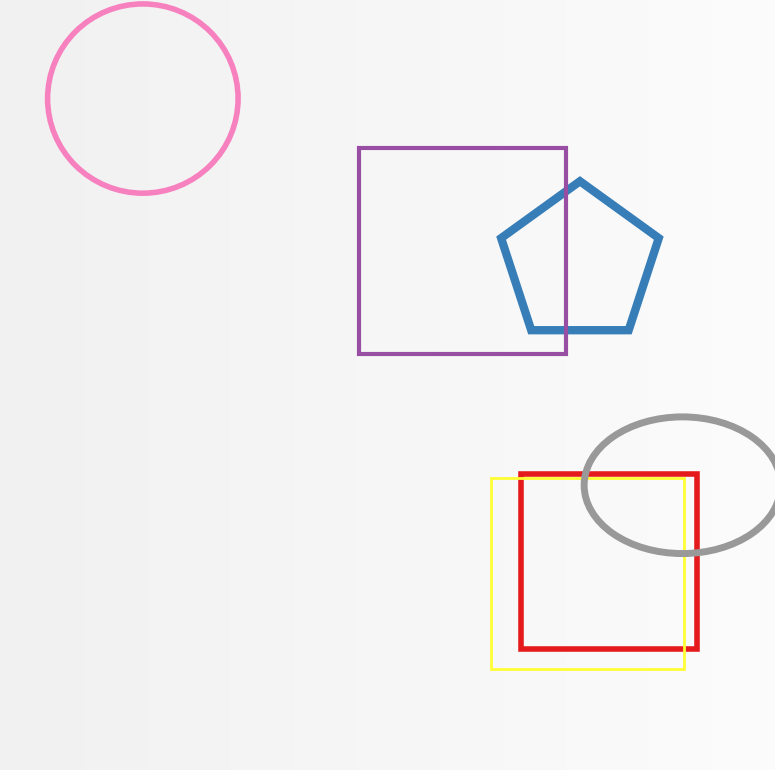[{"shape": "square", "thickness": 2, "radius": 0.57, "center": [0.786, 0.271]}, {"shape": "pentagon", "thickness": 3, "radius": 0.53, "center": [0.748, 0.658]}, {"shape": "square", "thickness": 1.5, "radius": 0.67, "center": [0.597, 0.674]}, {"shape": "square", "thickness": 1, "radius": 0.62, "center": [0.758, 0.255]}, {"shape": "circle", "thickness": 2, "radius": 0.61, "center": [0.184, 0.872]}, {"shape": "oval", "thickness": 2.5, "radius": 0.63, "center": [0.881, 0.37]}]